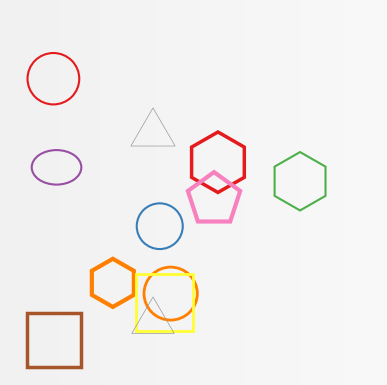[{"shape": "hexagon", "thickness": 2.5, "radius": 0.39, "center": [0.562, 0.579]}, {"shape": "circle", "thickness": 1.5, "radius": 0.33, "center": [0.138, 0.796]}, {"shape": "circle", "thickness": 1.5, "radius": 0.3, "center": [0.412, 0.412]}, {"shape": "hexagon", "thickness": 1.5, "radius": 0.38, "center": [0.774, 0.529]}, {"shape": "oval", "thickness": 1.5, "radius": 0.32, "center": [0.146, 0.565]}, {"shape": "circle", "thickness": 2, "radius": 0.34, "center": [0.44, 0.237]}, {"shape": "hexagon", "thickness": 3, "radius": 0.31, "center": [0.291, 0.265]}, {"shape": "square", "thickness": 2, "radius": 0.37, "center": [0.424, 0.215]}, {"shape": "square", "thickness": 2.5, "radius": 0.35, "center": [0.14, 0.116]}, {"shape": "pentagon", "thickness": 3, "radius": 0.35, "center": [0.552, 0.482]}, {"shape": "triangle", "thickness": 0.5, "radius": 0.32, "center": [0.395, 0.165]}, {"shape": "triangle", "thickness": 0.5, "radius": 0.33, "center": [0.395, 0.654]}]